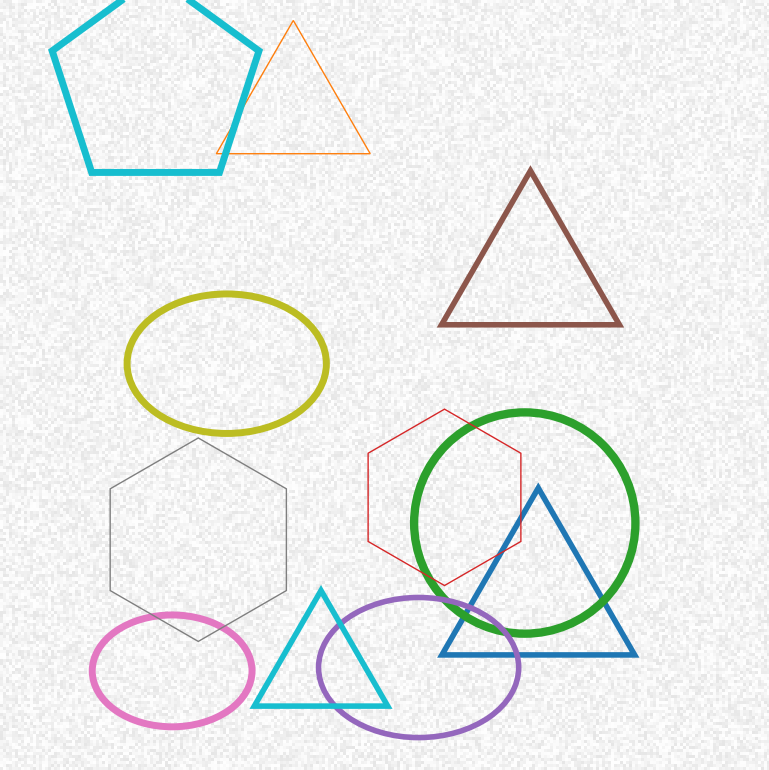[{"shape": "triangle", "thickness": 2, "radius": 0.72, "center": [0.699, 0.222]}, {"shape": "triangle", "thickness": 0.5, "radius": 0.58, "center": [0.381, 0.858]}, {"shape": "circle", "thickness": 3, "radius": 0.72, "center": [0.682, 0.321]}, {"shape": "hexagon", "thickness": 0.5, "radius": 0.57, "center": [0.577, 0.354]}, {"shape": "oval", "thickness": 2, "radius": 0.65, "center": [0.544, 0.133]}, {"shape": "triangle", "thickness": 2, "radius": 0.67, "center": [0.689, 0.645]}, {"shape": "oval", "thickness": 2.5, "radius": 0.52, "center": [0.224, 0.129]}, {"shape": "hexagon", "thickness": 0.5, "radius": 0.66, "center": [0.258, 0.299]}, {"shape": "oval", "thickness": 2.5, "radius": 0.65, "center": [0.294, 0.528]}, {"shape": "pentagon", "thickness": 2.5, "radius": 0.71, "center": [0.202, 0.89]}, {"shape": "triangle", "thickness": 2, "radius": 0.5, "center": [0.417, 0.133]}]